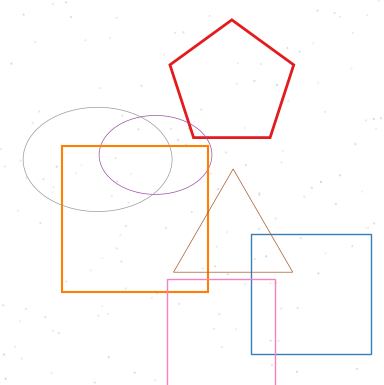[{"shape": "pentagon", "thickness": 2, "radius": 0.85, "center": [0.602, 0.779]}, {"shape": "square", "thickness": 1, "radius": 0.78, "center": [0.808, 0.237]}, {"shape": "oval", "thickness": 0.5, "radius": 0.73, "center": [0.404, 0.598]}, {"shape": "square", "thickness": 1.5, "radius": 0.95, "center": [0.35, 0.432]}, {"shape": "triangle", "thickness": 0.5, "radius": 0.89, "center": [0.606, 0.382]}, {"shape": "square", "thickness": 1, "radius": 0.7, "center": [0.573, 0.134]}, {"shape": "oval", "thickness": 0.5, "radius": 0.97, "center": [0.254, 0.586]}]